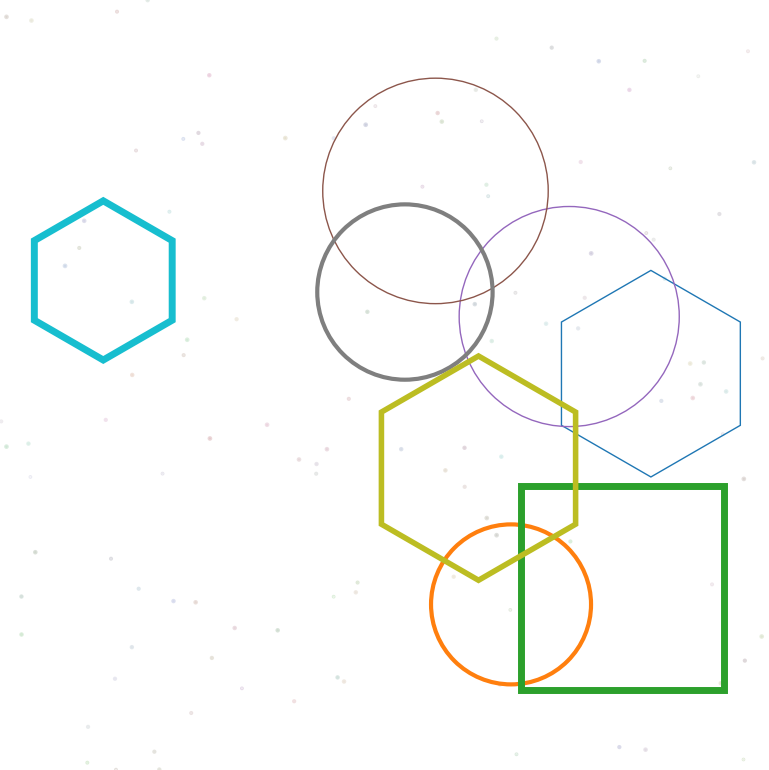[{"shape": "hexagon", "thickness": 0.5, "radius": 0.67, "center": [0.845, 0.515]}, {"shape": "circle", "thickness": 1.5, "radius": 0.52, "center": [0.664, 0.215]}, {"shape": "square", "thickness": 2.5, "radius": 0.66, "center": [0.808, 0.236]}, {"shape": "circle", "thickness": 0.5, "radius": 0.71, "center": [0.739, 0.589]}, {"shape": "circle", "thickness": 0.5, "radius": 0.73, "center": [0.566, 0.752]}, {"shape": "circle", "thickness": 1.5, "radius": 0.57, "center": [0.526, 0.621]}, {"shape": "hexagon", "thickness": 2, "radius": 0.73, "center": [0.621, 0.392]}, {"shape": "hexagon", "thickness": 2.5, "radius": 0.52, "center": [0.134, 0.636]}]